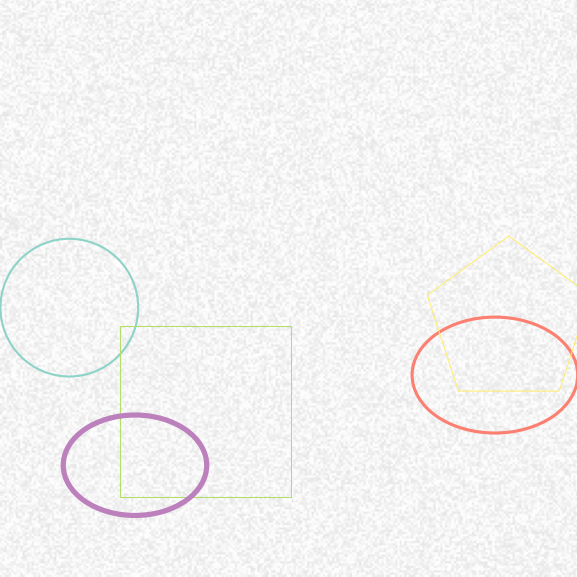[{"shape": "circle", "thickness": 1, "radius": 0.6, "center": [0.12, 0.466]}, {"shape": "oval", "thickness": 1.5, "radius": 0.72, "center": [0.857, 0.35]}, {"shape": "square", "thickness": 0.5, "radius": 0.74, "center": [0.356, 0.286]}, {"shape": "oval", "thickness": 2.5, "radius": 0.62, "center": [0.234, 0.194]}, {"shape": "pentagon", "thickness": 0.5, "radius": 0.74, "center": [0.881, 0.442]}]